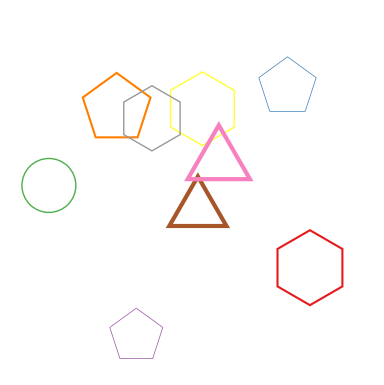[{"shape": "hexagon", "thickness": 1.5, "radius": 0.49, "center": [0.805, 0.305]}, {"shape": "pentagon", "thickness": 0.5, "radius": 0.39, "center": [0.747, 0.774]}, {"shape": "circle", "thickness": 1, "radius": 0.35, "center": [0.127, 0.518]}, {"shape": "pentagon", "thickness": 0.5, "radius": 0.36, "center": [0.354, 0.127]}, {"shape": "pentagon", "thickness": 1.5, "radius": 0.46, "center": [0.303, 0.718]}, {"shape": "hexagon", "thickness": 1, "radius": 0.48, "center": [0.526, 0.718]}, {"shape": "triangle", "thickness": 3, "radius": 0.43, "center": [0.514, 0.456]}, {"shape": "triangle", "thickness": 3, "radius": 0.47, "center": [0.568, 0.581]}, {"shape": "hexagon", "thickness": 1, "radius": 0.42, "center": [0.395, 0.693]}]